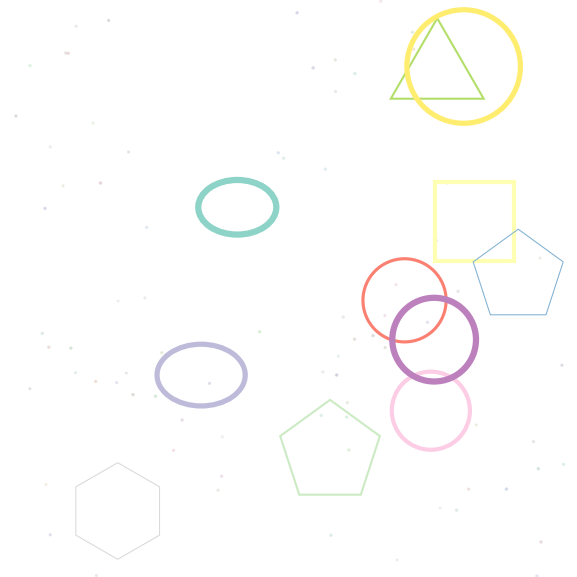[{"shape": "oval", "thickness": 3, "radius": 0.34, "center": [0.411, 0.64]}, {"shape": "square", "thickness": 2, "radius": 0.34, "center": [0.822, 0.615]}, {"shape": "oval", "thickness": 2.5, "radius": 0.38, "center": [0.348, 0.35]}, {"shape": "circle", "thickness": 1.5, "radius": 0.36, "center": [0.701, 0.479]}, {"shape": "pentagon", "thickness": 0.5, "radius": 0.41, "center": [0.897, 0.52]}, {"shape": "triangle", "thickness": 1, "radius": 0.46, "center": [0.757, 0.875]}, {"shape": "circle", "thickness": 2, "radius": 0.34, "center": [0.746, 0.288]}, {"shape": "hexagon", "thickness": 0.5, "radius": 0.42, "center": [0.204, 0.114]}, {"shape": "circle", "thickness": 3, "radius": 0.36, "center": [0.752, 0.411]}, {"shape": "pentagon", "thickness": 1, "radius": 0.45, "center": [0.572, 0.216]}, {"shape": "circle", "thickness": 2.5, "radius": 0.49, "center": [0.803, 0.884]}]